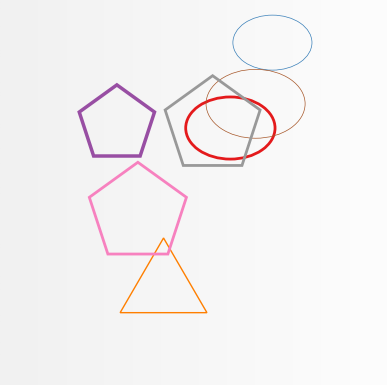[{"shape": "oval", "thickness": 2, "radius": 0.58, "center": [0.595, 0.667]}, {"shape": "oval", "thickness": 0.5, "radius": 0.51, "center": [0.703, 0.889]}, {"shape": "pentagon", "thickness": 2.5, "radius": 0.51, "center": [0.302, 0.677]}, {"shape": "triangle", "thickness": 1, "radius": 0.65, "center": [0.422, 0.253]}, {"shape": "oval", "thickness": 0.5, "radius": 0.64, "center": [0.66, 0.73]}, {"shape": "pentagon", "thickness": 2, "radius": 0.66, "center": [0.356, 0.447]}, {"shape": "pentagon", "thickness": 2, "radius": 0.64, "center": [0.549, 0.674]}]